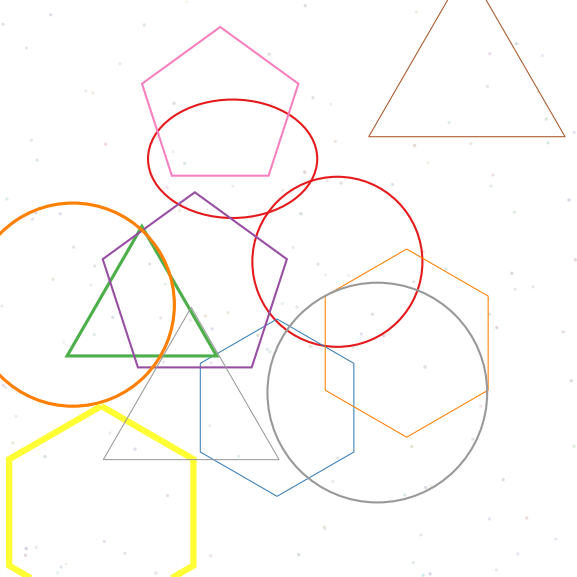[{"shape": "circle", "thickness": 1, "radius": 0.74, "center": [0.584, 0.546]}, {"shape": "oval", "thickness": 1, "radius": 0.73, "center": [0.403, 0.724]}, {"shape": "hexagon", "thickness": 0.5, "radius": 0.77, "center": [0.48, 0.293]}, {"shape": "triangle", "thickness": 1.5, "radius": 0.75, "center": [0.246, 0.458]}, {"shape": "pentagon", "thickness": 1, "radius": 0.84, "center": [0.337, 0.499]}, {"shape": "hexagon", "thickness": 0.5, "radius": 0.81, "center": [0.704, 0.405]}, {"shape": "circle", "thickness": 1.5, "radius": 0.88, "center": [0.126, 0.472]}, {"shape": "hexagon", "thickness": 3, "radius": 0.92, "center": [0.175, 0.112]}, {"shape": "triangle", "thickness": 0.5, "radius": 0.98, "center": [0.808, 0.861]}, {"shape": "pentagon", "thickness": 1, "radius": 0.71, "center": [0.381, 0.81]}, {"shape": "circle", "thickness": 1, "radius": 0.95, "center": [0.653, 0.319]}, {"shape": "triangle", "thickness": 0.5, "radius": 0.88, "center": [0.331, 0.291]}]